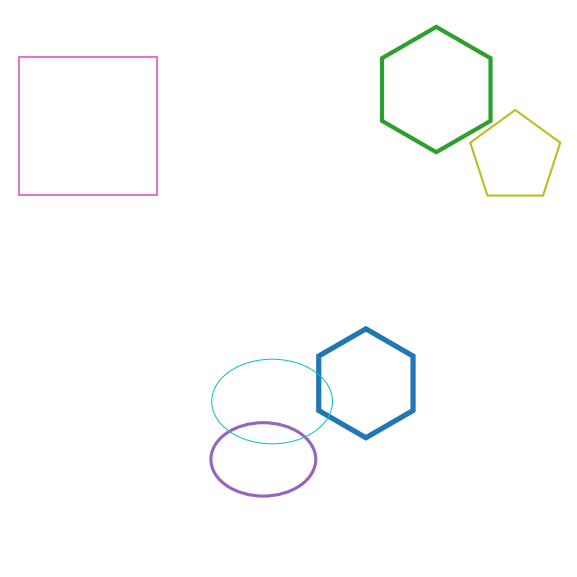[{"shape": "hexagon", "thickness": 2.5, "radius": 0.47, "center": [0.634, 0.335]}, {"shape": "hexagon", "thickness": 2, "radius": 0.54, "center": [0.755, 0.844]}, {"shape": "oval", "thickness": 1.5, "radius": 0.45, "center": [0.456, 0.204]}, {"shape": "square", "thickness": 1, "radius": 0.6, "center": [0.152, 0.781]}, {"shape": "pentagon", "thickness": 1, "radius": 0.41, "center": [0.892, 0.727]}, {"shape": "oval", "thickness": 0.5, "radius": 0.52, "center": [0.471, 0.304]}]